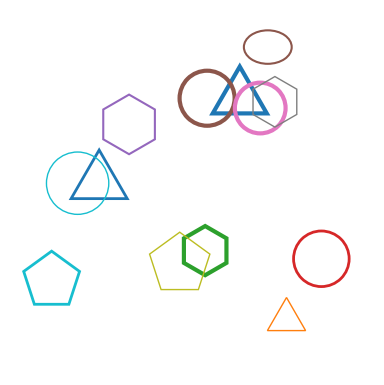[{"shape": "triangle", "thickness": 2, "radius": 0.42, "center": [0.258, 0.526]}, {"shape": "triangle", "thickness": 3, "radius": 0.41, "center": [0.623, 0.746]}, {"shape": "triangle", "thickness": 1, "radius": 0.29, "center": [0.744, 0.17]}, {"shape": "hexagon", "thickness": 3, "radius": 0.32, "center": [0.533, 0.349]}, {"shape": "circle", "thickness": 2, "radius": 0.36, "center": [0.835, 0.328]}, {"shape": "hexagon", "thickness": 1.5, "radius": 0.39, "center": [0.335, 0.677]}, {"shape": "circle", "thickness": 3, "radius": 0.36, "center": [0.538, 0.745]}, {"shape": "oval", "thickness": 1.5, "radius": 0.31, "center": [0.696, 0.878]}, {"shape": "circle", "thickness": 3, "radius": 0.33, "center": [0.676, 0.719]}, {"shape": "hexagon", "thickness": 1, "radius": 0.33, "center": [0.714, 0.736]}, {"shape": "pentagon", "thickness": 1, "radius": 0.41, "center": [0.467, 0.314]}, {"shape": "circle", "thickness": 1, "radius": 0.4, "center": [0.202, 0.524]}, {"shape": "pentagon", "thickness": 2, "radius": 0.38, "center": [0.134, 0.271]}]